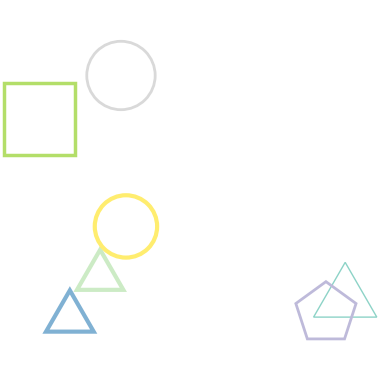[{"shape": "triangle", "thickness": 1, "radius": 0.47, "center": [0.897, 0.224]}, {"shape": "pentagon", "thickness": 2, "radius": 0.41, "center": [0.847, 0.186]}, {"shape": "triangle", "thickness": 3, "radius": 0.36, "center": [0.181, 0.174]}, {"shape": "square", "thickness": 2.5, "radius": 0.47, "center": [0.103, 0.69]}, {"shape": "circle", "thickness": 2, "radius": 0.44, "center": [0.314, 0.804]}, {"shape": "triangle", "thickness": 3, "radius": 0.35, "center": [0.26, 0.282]}, {"shape": "circle", "thickness": 3, "radius": 0.4, "center": [0.327, 0.412]}]